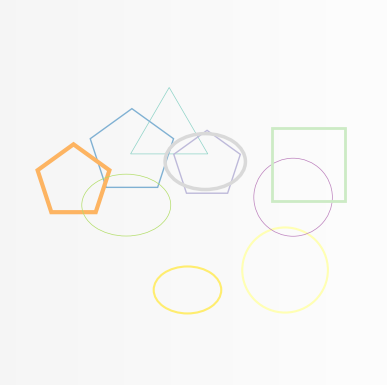[{"shape": "triangle", "thickness": 0.5, "radius": 0.58, "center": [0.437, 0.658]}, {"shape": "circle", "thickness": 1.5, "radius": 0.55, "center": [0.736, 0.299]}, {"shape": "pentagon", "thickness": 1, "radius": 0.45, "center": [0.534, 0.571]}, {"shape": "pentagon", "thickness": 1, "radius": 0.57, "center": [0.34, 0.605]}, {"shape": "pentagon", "thickness": 3, "radius": 0.49, "center": [0.19, 0.528]}, {"shape": "oval", "thickness": 0.5, "radius": 0.57, "center": [0.326, 0.467]}, {"shape": "oval", "thickness": 2.5, "radius": 0.52, "center": [0.53, 0.58]}, {"shape": "circle", "thickness": 0.5, "radius": 0.51, "center": [0.756, 0.488]}, {"shape": "square", "thickness": 2, "radius": 0.47, "center": [0.796, 0.573]}, {"shape": "oval", "thickness": 1.5, "radius": 0.44, "center": [0.484, 0.247]}]